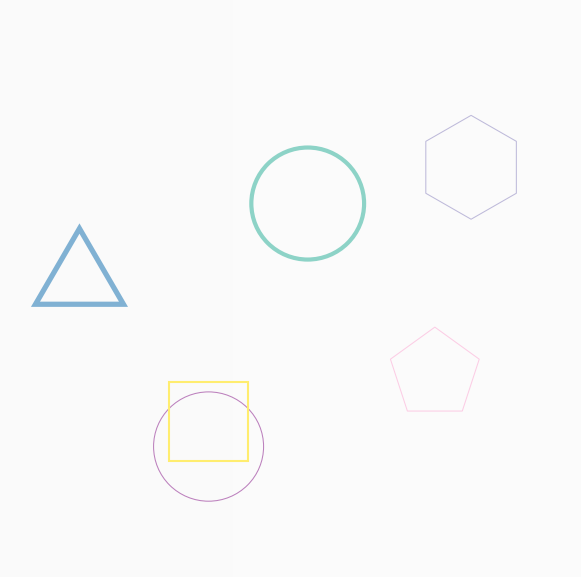[{"shape": "circle", "thickness": 2, "radius": 0.48, "center": [0.529, 0.647]}, {"shape": "hexagon", "thickness": 0.5, "radius": 0.45, "center": [0.81, 0.709]}, {"shape": "triangle", "thickness": 2.5, "radius": 0.44, "center": [0.137, 0.516]}, {"shape": "pentagon", "thickness": 0.5, "radius": 0.4, "center": [0.748, 0.352]}, {"shape": "circle", "thickness": 0.5, "radius": 0.47, "center": [0.359, 0.226]}, {"shape": "square", "thickness": 1, "radius": 0.34, "center": [0.358, 0.27]}]